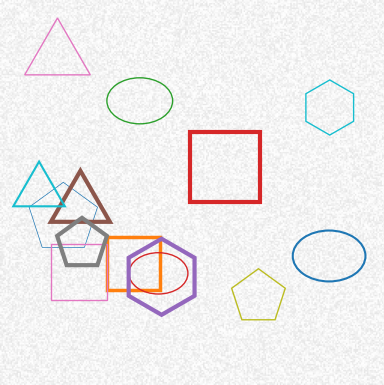[{"shape": "pentagon", "thickness": 0.5, "radius": 0.47, "center": [0.164, 0.433]}, {"shape": "oval", "thickness": 1.5, "radius": 0.47, "center": [0.855, 0.335]}, {"shape": "square", "thickness": 2.5, "radius": 0.35, "center": [0.347, 0.316]}, {"shape": "oval", "thickness": 1, "radius": 0.43, "center": [0.363, 0.738]}, {"shape": "oval", "thickness": 1, "radius": 0.38, "center": [0.411, 0.29]}, {"shape": "square", "thickness": 3, "radius": 0.46, "center": [0.584, 0.566]}, {"shape": "hexagon", "thickness": 3, "radius": 0.49, "center": [0.42, 0.281]}, {"shape": "triangle", "thickness": 3, "radius": 0.44, "center": [0.209, 0.468]}, {"shape": "square", "thickness": 1, "radius": 0.36, "center": [0.205, 0.293]}, {"shape": "triangle", "thickness": 1, "radius": 0.49, "center": [0.149, 0.855]}, {"shape": "pentagon", "thickness": 3, "radius": 0.34, "center": [0.213, 0.366]}, {"shape": "pentagon", "thickness": 1, "radius": 0.37, "center": [0.671, 0.229]}, {"shape": "hexagon", "thickness": 1, "radius": 0.36, "center": [0.856, 0.721]}, {"shape": "triangle", "thickness": 1.5, "radius": 0.39, "center": [0.101, 0.503]}]